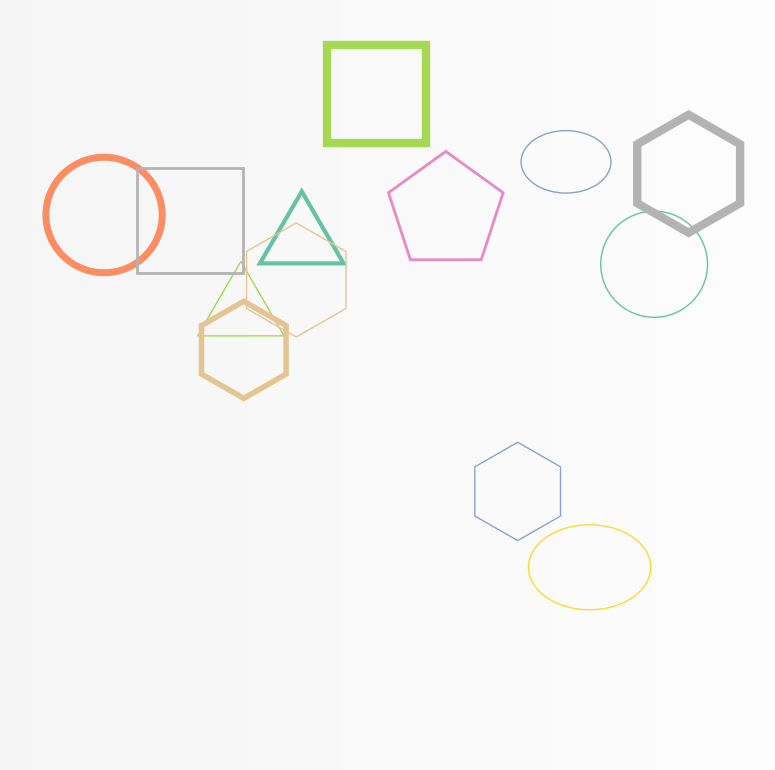[{"shape": "circle", "thickness": 0.5, "radius": 0.34, "center": [0.844, 0.657]}, {"shape": "triangle", "thickness": 1.5, "radius": 0.31, "center": [0.389, 0.689]}, {"shape": "circle", "thickness": 2.5, "radius": 0.38, "center": [0.134, 0.721]}, {"shape": "hexagon", "thickness": 0.5, "radius": 0.32, "center": [0.668, 0.362]}, {"shape": "oval", "thickness": 0.5, "radius": 0.29, "center": [0.73, 0.79]}, {"shape": "pentagon", "thickness": 1, "radius": 0.39, "center": [0.575, 0.726]}, {"shape": "triangle", "thickness": 0.5, "radius": 0.32, "center": [0.311, 0.596]}, {"shape": "square", "thickness": 3, "radius": 0.32, "center": [0.486, 0.878]}, {"shape": "oval", "thickness": 0.5, "radius": 0.39, "center": [0.761, 0.263]}, {"shape": "hexagon", "thickness": 2, "radius": 0.32, "center": [0.315, 0.546]}, {"shape": "hexagon", "thickness": 0.5, "radius": 0.37, "center": [0.382, 0.636]}, {"shape": "square", "thickness": 1, "radius": 0.34, "center": [0.245, 0.713]}, {"shape": "hexagon", "thickness": 3, "radius": 0.38, "center": [0.889, 0.774]}]